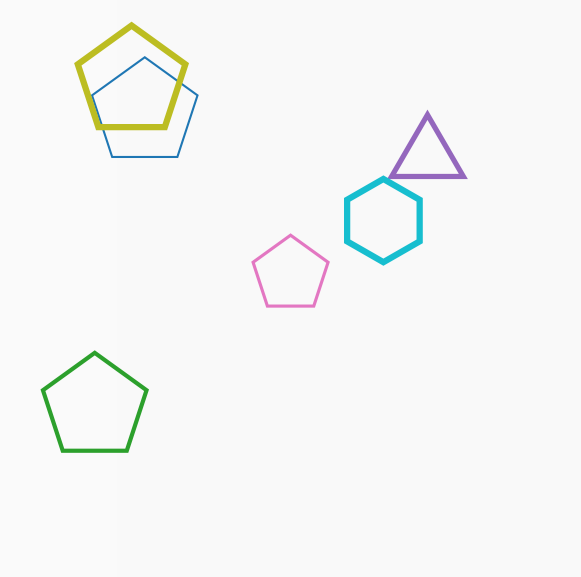[{"shape": "pentagon", "thickness": 1, "radius": 0.48, "center": [0.249, 0.805]}, {"shape": "pentagon", "thickness": 2, "radius": 0.47, "center": [0.163, 0.294]}, {"shape": "triangle", "thickness": 2.5, "radius": 0.36, "center": [0.735, 0.729]}, {"shape": "pentagon", "thickness": 1.5, "radius": 0.34, "center": [0.5, 0.524]}, {"shape": "pentagon", "thickness": 3, "radius": 0.49, "center": [0.226, 0.858]}, {"shape": "hexagon", "thickness": 3, "radius": 0.36, "center": [0.66, 0.617]}]